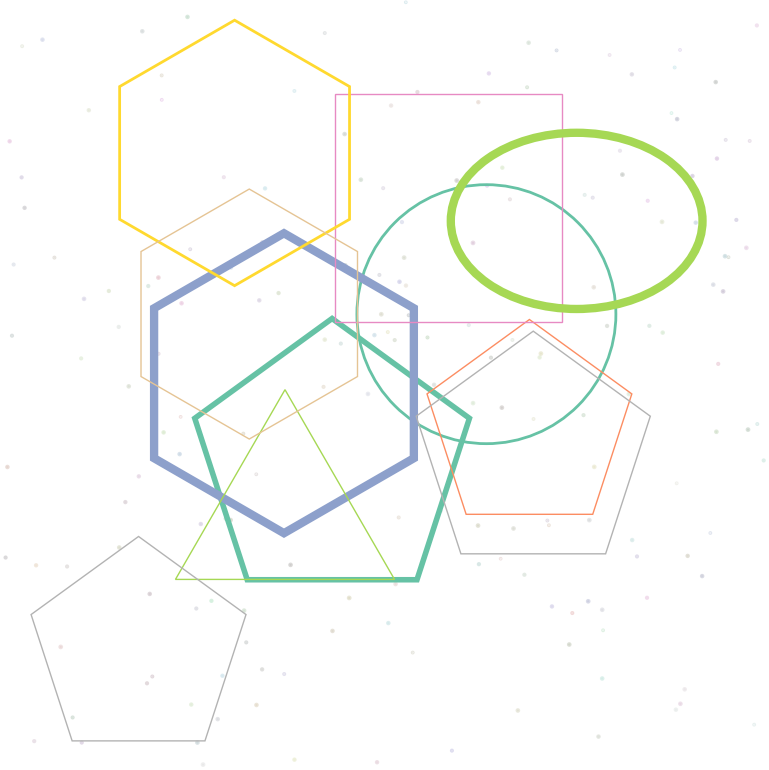[{"shape": "circle", "thickness": 1, "radius": 0.84, "center": [0.632, 0.592]}, {"shape": "pentagon", "thickness": 2, "radius": 0.94, "center": [0.431, 0.399]}, {"shape": "pentagon", "thickness": 0.5, "radius": 0.7, "center": [0.688, 0.445]}, {"shape": "hexagon", "thickness": 3, "radius": 0.97, "center": [0.369, 0.502]}, {"shape": "square", "thickness": 0.5, "radius": 0.74, "center": [0.582, 0.73]}, {"shape": "triangle", "thickness": 0.5, "radius": 0.82, "center": [0.37, 0.33]}, {"shape": "oval", "thickness": 3, "radius": 0.82, "center": [0.749, 0.713]}, {"shape": "hexagon", "thickness": 1, "radius": 0.86, "center": [0.305, 0.801]}, {"shape": "hexagon", "thickness": 0.5, "radius": 0.81, "center": [0.324, 0.592]}, {"shape": "pentagon", "thickness": 0.5, "radius": 0.8, "center": [0.693, 0.41]}, {"shape": "pentagon", "thickness": 0.5, "radius": 0.73, "center": [0.18, 0.157]}]